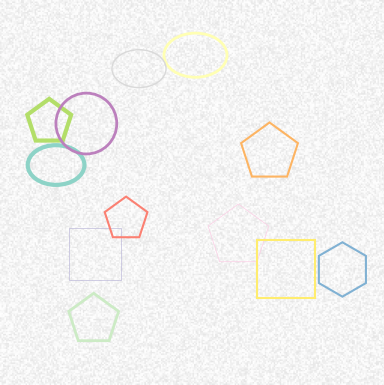[{"shape": "oval", "thickness": 3, "radius": 0.37, "center": [0.146, 0.571]}, {"shape": "oval", "thickness": 2, "radius": 0.41, "center": [0.508, 0.857]}, {"shape": "square", "thickness": 0.5, "radius": 0.34, "center": [0.247, 0.34]}, {"shape": "pentagon", "thickness": 1.5, "radius": 0.29, "center": [0.328, 0.431]}, {"shape": "hexagon", "thickness": 1.5, "radius": 0.35, "center": [0.889, 0.3]}, {"shape": "pentagon", "thickness": 1.5, "radius": 0.39, "center": [0.7, 0.604]}, {"shape": "pentagon", "thickness": 3, "radius": 0.3, "center": [0.128, 0.683]}, {"shape": "pentagon", "thickness": 0.5, "radius": 0.41, "center": [0.619, 0.387]}, {"shape": "oval", "thickness": 1, "radius": 0.35, "center": [0.361, 0.822]}, {"shape": "circle", "thickness": 2, "radius": 0.4, "center": [0.224, 0.679]}, {"shape": "pentagon", "thickness": 2, "radius": 0.34, "center": [0.243, 0.17]}, {"shape": "square", "thickness": 1.5, "radius": 0.38, "center": [0.743, 0.301]}]